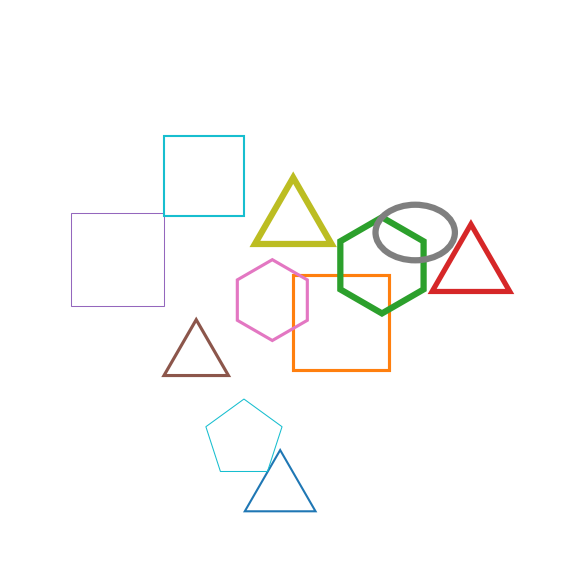[{"shape": "triangle", "thickness": 1, "radius": 0.35, "center": [0.485, 0.149]}, {"shape": "square", "thickness": 1.5, "radius": 0.41, "center": [0.59, 0.441]}, {"shape": "hexagon", "thickness": 3, "radius": 0.42, "center": [0.661, 0.54]}, {"shape": "triangle", "thickness": 2.5, "radius": 0.39, "center": [0.815, 0.533]}, {"shape": "square", "thickness": 0.5, "radius": 0.4, "center": [0.204, 0.55]}, {"shape": "triangle", "thickness": 1.5, "radius": 0.32, "center": [0.34, 0.381]}, {"shape": "hexagon", "thickness": 1.5, "radius": 0.35, "center": [0.472, 0.479]}, {"shape": "oval", "thickness": 3, "radius": 0.34, "center": [0.719, 0.597]}, {"shape": "triangle", "thickness": 3, "radius": 0.38, "center": [0.508, 0.615]}, {"shape": "pentagon", "thickness": 0.5, "radius": 0.35, "center": [0.422, 0.239]}, {"shape": "square", "thickness": 1, "radius": 0.34, "center": [0.353, 0.694]}]